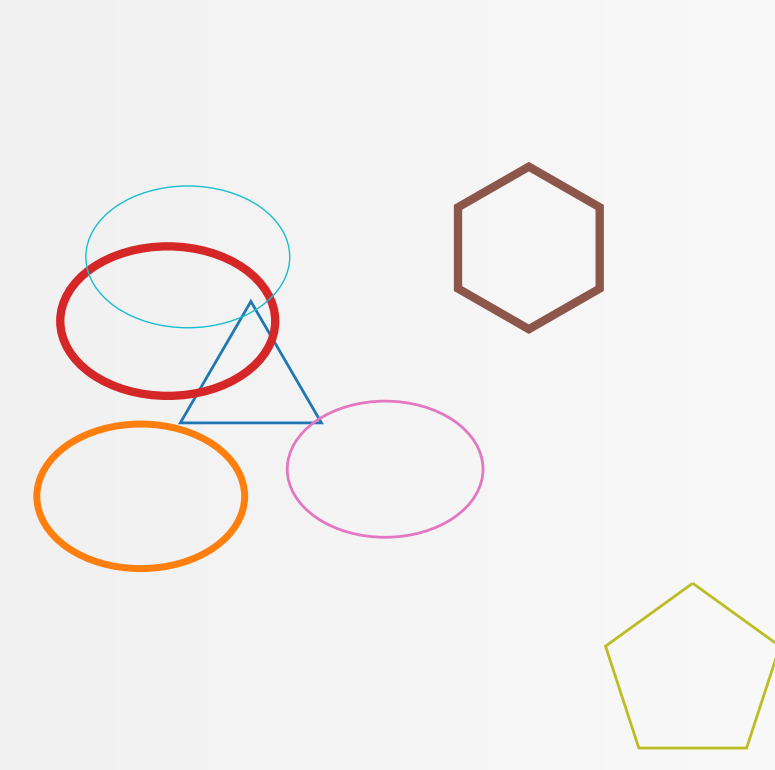[{"shape": "triangle", "thickness": 1, "radius": 0.53, "center": [0.324, 0.503]}, {"shape": "oval", "thickness": 2.5, "radius": 0.67, "center": [0.182, 0.355]}, {"shape": "oval", "thickness": 3, "radius": 0.69, "center": [0.216, 0.583]}, {"shape": "hexagon", "thickness": 3, "radius": 0.53, "center": [0.682, 0.678]}, {"shape": "oval", "thickness": 1, "radius": 0.63, "center": [0.497, 0.391]}, {"shape": "pentagon", "thickness": 1, "radius": 0.59, "center": [0.894, 0.124]}, {"shape": "oval", "thickness": 0.5, "radius": 0.66, "center": [0.242, 0.666]}]